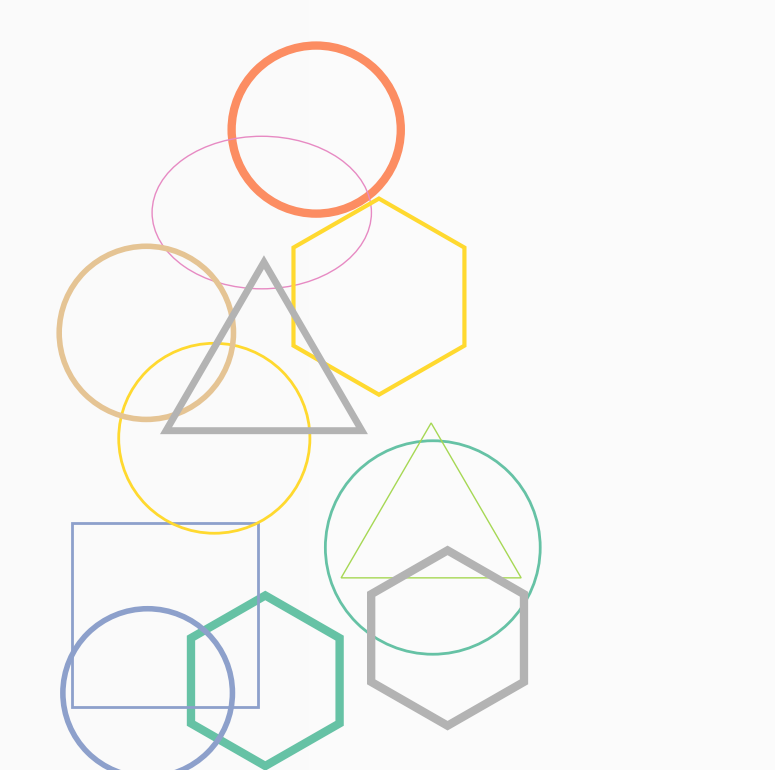[{"shape": "hexagon", "thickness": 3, "radius": 0.55, "center": [0.342, 0.116]}, {"shape": "circle", "thickness": 1, "radius": 0.69, "center": [0.558, 0.289]}, {"shape": "circle", "thickness": 3, "radius": 0.55, "center": [0.408, 0.832]}, {"shape": "square", "thickness": 1, "radius": 0.6, "center": [0.213, 0.201]}, {"shape": "circle", "thickness": 2, "radius": 0.55, "center": [0.191, 0.1]}, {"shape": "oval", "thickness": 0.5, "radius": 0.71, "center": [0.338, 0.724]}, {"shape": "triangle", "thickness": 0.5, "radius": 0.67, "center": [0.556, 0.317]}, {"shape": "hexagon", "thickness": 1.5, "radius": 0.64, "center": [0.489, 0.615]}, {"shape": "circle", "thickness": 1, "radius": 0.62, "center": [0.277, 0.431]}, {"shape": "circle", "thickness": 2, "radius": 0.56, "center": [0.189, 0.568]}, {"shape": "hexagon", "thickness": 3, "radius": 0.57, "center": [0.578, 0.171]}, {"shape": "triangle", "thickness": 2.5, "radius": 0.73, "center": [0.341, 0.514]}]